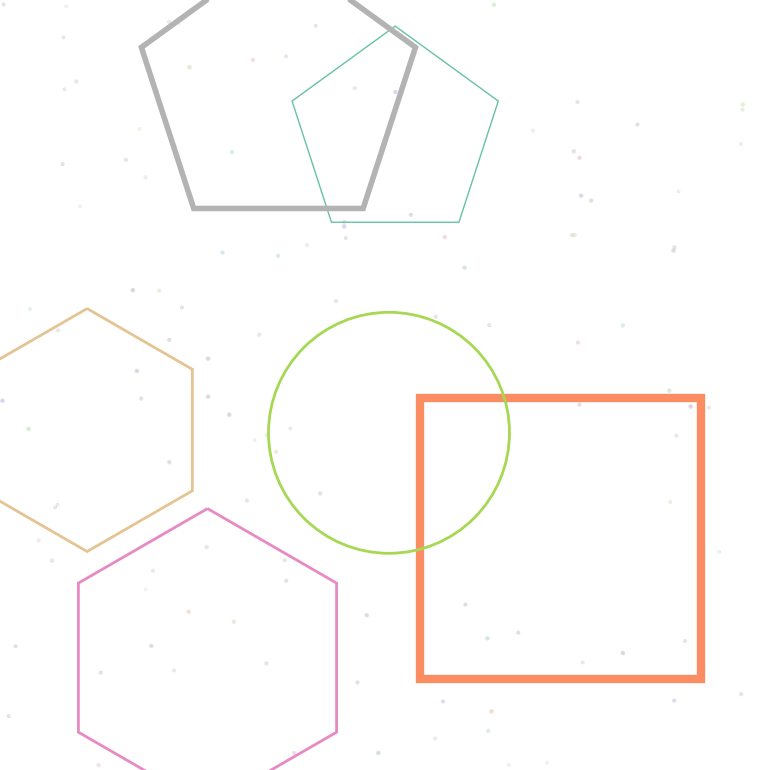[{"shape": "pentagon", "thickness": 0.5, "radius": 0.7, "center": [0.513, 0.825]}, {"shape": "square", "thickness": 3, "radius": 0.91, "center": [0.728, 0.3]}, {"shape": "hexagon", "thickness": 1, "radius": 0.97, "center": [0.269, 0.146]}, {"shape": "circle", "thickness": 1, "radius": 0.78, "center": [0.505, 0.438]}, {"shape": "hexagon", "thickness": 1, "radius": 0.79, "center": [0.113, 0.442]}, {"shape": "pentagon", "thickness": 2, "radius": 0.94, "center": [0.362, 0.881]}]